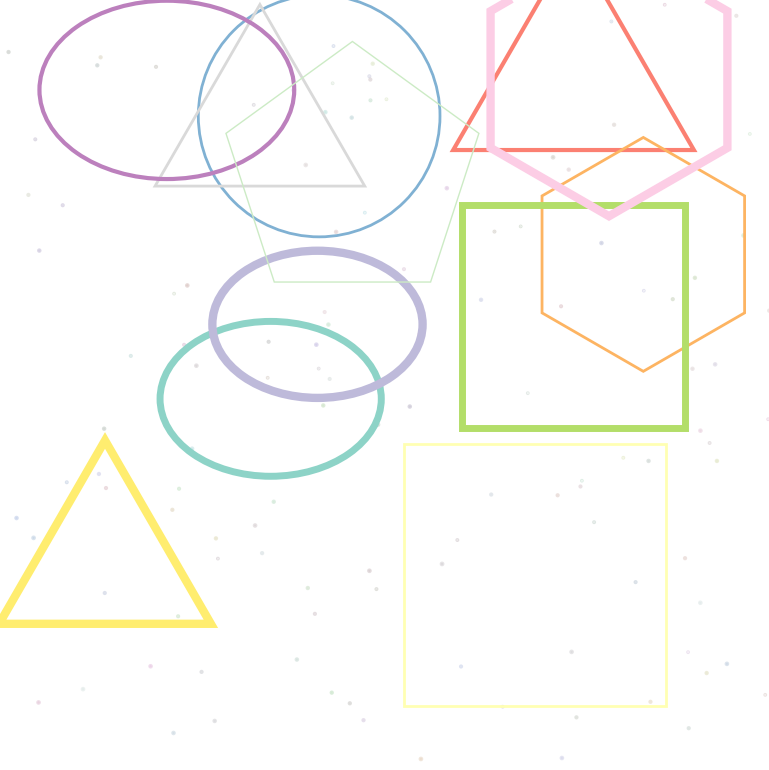[{"shape": "oval", "thickness": 2.5, "radius": 0.72, "center": [0.352, 0.482]}, {"shape": "square", "thickness": 1, "radius": 0.85, "center": [0.695, 0.254]}, {"shape": "oval", "thickness": 3, "radius": 0.68, "center": [0.412, 0.579]}, {"shape": "triangle", "thickness": 1.5, "radius": 0.9, "center": [0.745, 0.895]}, {"shape": "circle", "thickness": 1, "radius": 0.78, "center": [0.414, 0.849]}, {"shape": "hexagon", "thickness": 1, "radius": 0.76, "center": [0.835, 0.67]}, {"shape": "square", "thickness": 2.5, "radius": 0.73, "center": [0.745, 0.589]}, {"shape": "hexagon", "thickness": 3, "radius": 0.89, "center": [0.791, 0.897]}, {"shape": "triangle", "thickness": 1, "radius": 0.79, "center": [0.338, 0.837]}, {"shape": "oval", "thickness": 1.5, "radius": 0.83, "center": [0.217, 0.883]}, {"shape": "pentagon", "thickness": 0.5, "radius": 0.86, "center": [0.458, 0.773]}, {"shape": "triangle", "thickness": 3, "radius": 0.79, "center": [0.136, 0.269]}]